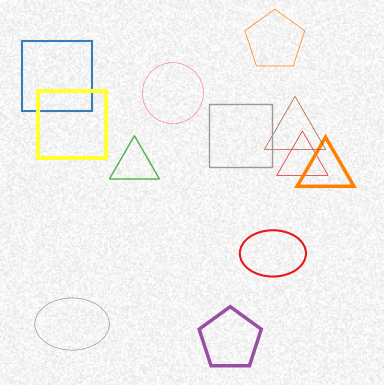[{"shape": "triangle", "thickness": 0.5, "radius": 0.39, "center": [0.786, 0.583]}, {"shape": "oval", "thickness": 1.5, "radius": 0.43, "center": [0.709, 0.342]}, {"shape": "square", "thickness": 1.5, "radius": 0.45, "center": [0.148, 0.803]}, {"shape": "triangle", "thickness": 1, "radius": 0.38, "center": [0.349, 0.573]}, {"shape": "pentagon", "thickness": 2.5, "radius": 0.42, "center": [0.598, 0.119]}, {"shape": "triangle", "thickness": 2.5, "radius": 0.43, "center": [0.846, 0.559]}, {"shape": "pentagon", "thickness": 0.5, "radius": 0.41, "center": [0.714, 0.895]}, {"shape": "square", "thickness": 3, "radius": 0.44, "center": [0.187, 0.677]}, {"shape": "triangle", "thickness": 0.5, "radius": 0.46, "center": [0.766, 0.658]}, {"shape": "circle", "thickness": 0.5, "radius": 0.4, "center": [0.449, 0.758]}, {"shape": "oval", "thickness": 0.5, "radius": 0.48, "center": [0.187, 0.158]}, {"shape": "square", "thickness": 1, "radius": 0.41, "center": [0.626, 0.649]}]